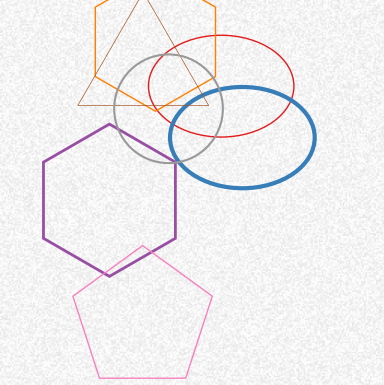[{"shape": "oval", "thickness": 1, "radius": 0.94, "center": [0.575, 0.776]}, {"shape": "oval", "thickness": 3, "radius": 0.94, "center": [0.63, 0.643]}, {"shape": "hexagon", "thickness": 2, "radius": 0.99, "center": [0.284, 0.48]}, {"shape": "hexagon", "thickness": 1, "radius": 0.9, "center": [0.404, 0.891]}, {"shape": "triangle", "thickness": 0.5, "radius": 0.98, "center": [0.372, 0.824]}, {"shape": "pentagon", "thickness": 1, "radius": 0.95, "center": [0.37, 0.172]}, {"shape": "circle", "thickness": 1.5, "radius": 0.71, "center": [0.438, 0.717]}]